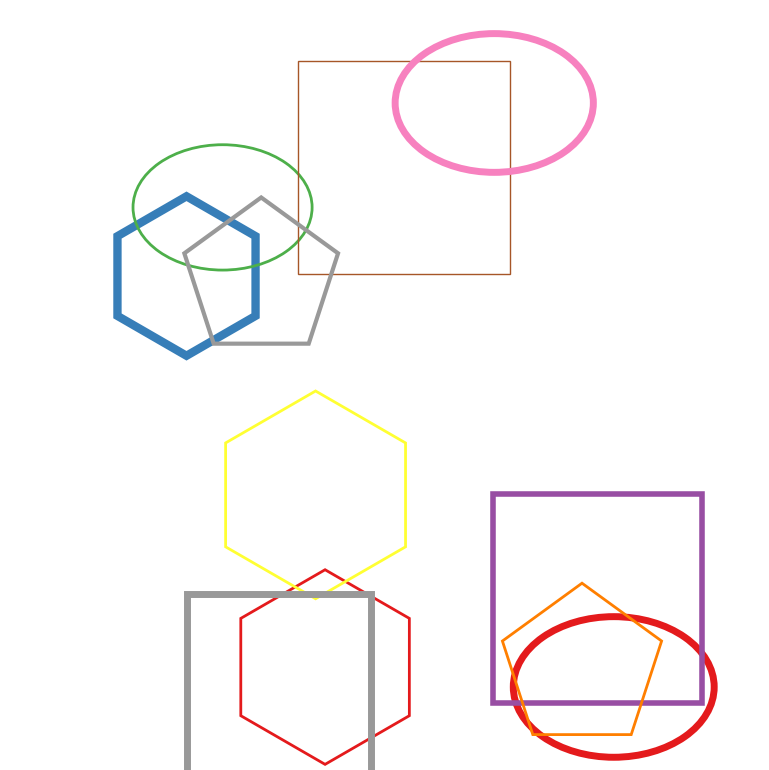[{"shape": "hexagon", "thickness": 1, "radius": 0.63, "center": [0.422, 0.134]}, {"shape": "oval", "thickness": 2.5, "radius": 0.65, "center": [0.797, 0.108]}, {"shape": "hexagon", "thickness": 3, "radius": 0.52, "center": [0.242, 0.642]}, {"shape": "oval", "thickness": 1, "radius": 0.58, "center": [0.289, 0.731]}, {"shape": "square", "thickness": 2, "radius": 0.68, "center": [0.776, 0.223]}, {"shape": "pentagon", "thickness": 1, "radius": 0.54, "center": [0.756, 0.134]}, {"shape": "hexagon", "thickness": 1, "radius": 0.67, "center": [0.41, 0.357]}, {"shape": "square", "thickness": 0.5, "radius": 0.69, "center": [0.524, 0.782]}, {"shape": "oval", "thickness": 2.5, "radius": 0.64, "center": [0.642, 0.866]}, {"shape": "square", "thickness": 2.5, "radius": 0.6, "center": [0.363, 0.11]}, {"shape": "pentagon", "thickness": 1.5, "radius": 0.52, "center": [0.339, 0.639]}]